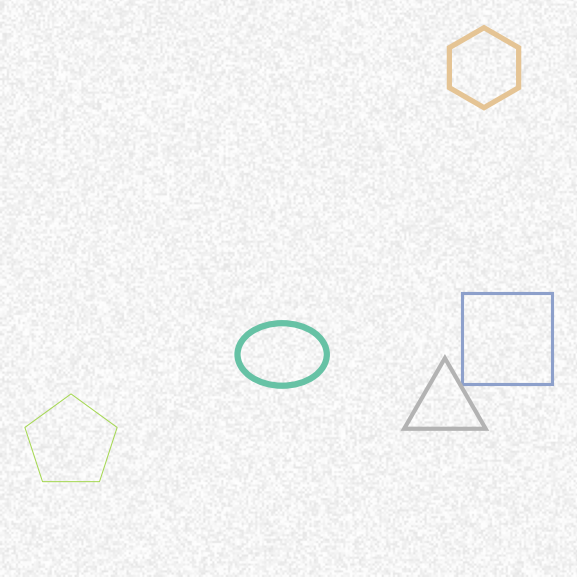[{"shape": "oval", "thickness": 3, "radius": 0.39, "center": [0.489, 0.385]}, {"shape": "square", "thickness": 1.5, "radius": 0.39, "center": [0.878, 0.413]}, {"shape": "pentagon", "thickness": 0.5, "radius": 0.42, "center": [0.123, 0.233]}, {"shape": "hexagon", "thickness": 2.5, "radius": 0.35, "center": [0.838, 0.882]}, {"shape": "triangle", "thickness": 2, "radius": 0.41, "center": [0.77, 0.297]}]